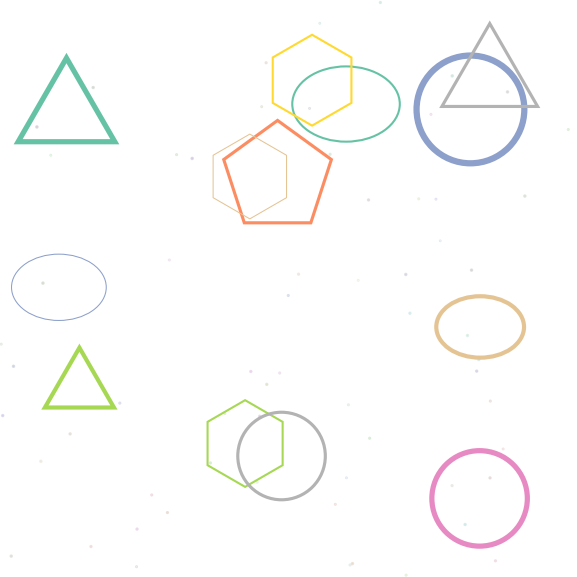[{"shape": "triangle", "thickness": 2.5, "radius": 0.48, "center": [0.115, 0.802]}, {"shape": "oval", "thickness": 1, "radius": 0.47, "center": [0.599, 0.819]}, {"shape": "pentagon", "thickness": 1.5, "radius": 0.49, "center": [0.481, 0.693]}, {"shape": "oval", "thickness": 0.5, "radius": 0.41, "center": [0.102, 0.502]}, {"shape": "circle", "thickness": 3, "radius": 0.47, "center": [0.815, 0.81]}, {"shape": "circle", "thickness": 2.5, "radius": 0.41, "center": [0.83, 0.136]}, {"shape": "triangle", "thickness": 2, "radius": 0.35, "center": [0.138, 0.328]}, {"shape": "hexagon", "thickness": 1, "radius": 0.38, "center": [0.424, 0.231]}, {"shape": "hexagon", "thickness": 1, "radius": 0.39, "center": [0.54, 0.86]}, {"shape": "hexagon", "thickness": 0.5, "radius": 0.37, "center": [0.433, 0.694]}, {"shape": "oval", "thickness": 2, "radius": 0.38, "center": [0.831, 0.433]}, {"shape": "triangle", "thickness": 1.5, "radius": 0.48, "center": [0.848, 0.863]}, {"shape": "circle", "thickness": 1.5, "radius": 0.38, "center": [0.488, 0.21]}]